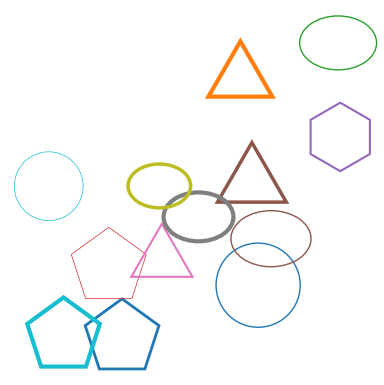[{"shape": "circle", "thickness": 1, "radius": 0.55, "center": [0.67, 0.259]}, {"shape": "pentagon", "thickness": 2, "radius": 0.5, "center": [0.317, 0.123]}, {"shape": "triangle", "thickness": 3, "radius": 0.48, "center": [0.624, 0.797]}, {"shape": "oval", "thickness": 1, "radius": 0.5, "center": [0.878, 0.889]}, {"shape": "pentagon", "thickness": 0.5, "radius": 0.51, "center": [0.282, 0.307]}, {"shape": "hexagon", "thickness": 1.5, "radius": 0.44, "center": [0.884, 0.644]}, {"shape": "oval", "thickness": 1, "radius": 0.52, "center": [0.704, 0.38]}, {"shape": "triangle", "thickness": 2.5, "radius": 0.52, "center": [0.654, 0.527]}, {"shape": "triangle", "thickness": 1.5, "radius": 0.46, "center": [0.42, 0.327]}, {"shape": "oval", "thickness": 3, "radius": 0.45, "center": [0.516, 0.437]}, {"shape": "oval", "thickness": 2.5, "radius": 0.41, "center": [0.414, 0.517]}, {"shape": "circle", "thickness": 0.5, "radius": 0.45, "center": [0.127, 0.516]}, {"shape": "pentagon", "thickness": 3, "radius": 0.5, "center": [0.165, 0.128]}]